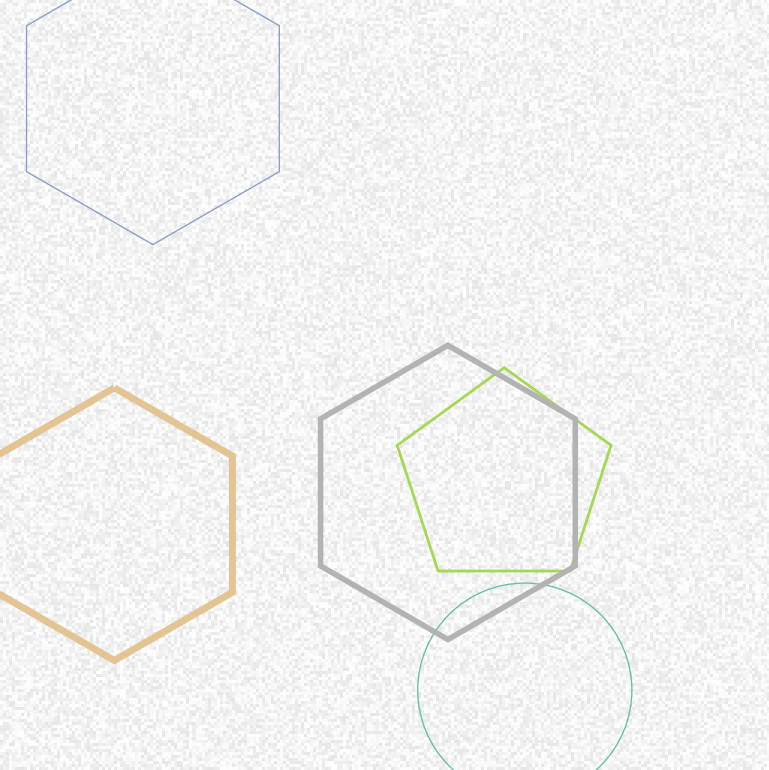[{"shape": "circle", "thickness": 0.5, "radius": 0.7, "center": [0.682, 0.104]}, {"shape": "hexagon", "thickness": 0.5, "radius": 0.95, "center": [0.199, 0.872]}, {"shape": "pentagon", "thickness": 1, "radius": 0.73, "center": [0.655, 0.377]}, {"shape": "hexagon", "thickness": 2.5, "radius": 0.89, "center": [0.149, 0.319]}, {"shape": "hexagon", "thickness": 2, "radius": 0.96, "center": [0.582, 0.361]}]